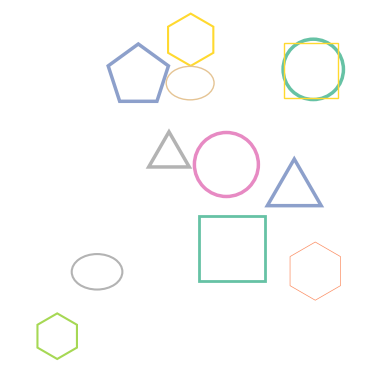[{"shape": "circle", "thickness": 2.5, "radius": 0.39, "center": [0.814, 0.82]}, {"shape": "square", "thickness": 2, "radius": 0.42, "center": [0.603, 0.354]}, {"shape": "hexagon", "thickness": 0.5, "radius": 0.38, "center": [0.819, 0.296]}, {"shape": "pentagon", "thickness": 2.5, "radius": 0.41, "center": [0.359, 0.803]}, {"shape": "triangle", "thickness": 2.5, "radius": 0.4, "center": [0.764, 0.506]}, {"shape": "circle", "thickness": 2.5, "radius": 0.42, "center": [0.588, 0.573]}, {"shape": "hexagon", "thickness": 1.5, "radius": 0.3, "center": [0.149, 0.127]}, {"shape": "square", "thickness": 1, "radius": 0.36, "center": [0.808, 0.817]}, {"shape": "hexagon", "thickness": 1.5, "radius": 0.34, "center": [0.495, 0.897]}, {"shape": "oval", "thickness": 1, "radius": 0.31, "center": [0.494, 0.784]}, {"shape": "oval", "thickness": 1.5, "radius": 0.33, "center": [0.252, 0.294]}, {"shape": "triangle", "thickness": 2.5, "radius": 0.3, "center": [0.439, 0.597]}]